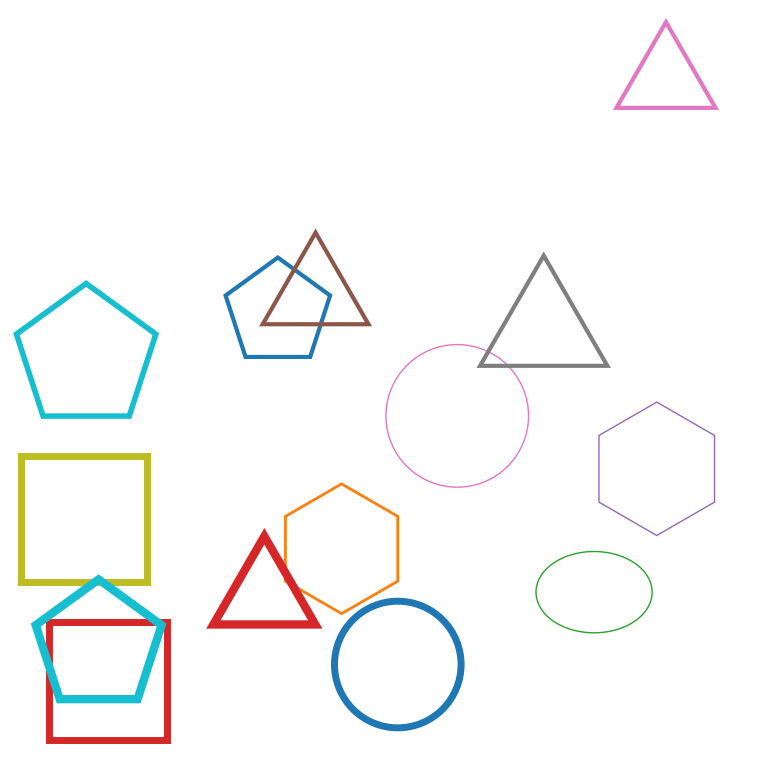[{"shape": "pentagon", "thickness": 1.5, "radius": 0.36, "center": [0.361, 0.594]}, {"shape": "circle", "thickness": 2.5, "radius": 0.41, "center": [0.517, 0.137]}, {"shape": "hexagon", "thickness": 1, "radius": 0.42, "center": [0.444, 0.287]}, {"shape": "oval", "thickness": 0.5, "radius": 0.38, "center": [0.772, 0.231]}, {"shape": "triangle", "thickness": 3, "radius": 0.38, "center": [0.343, 0.227]}, {"shape": "square", "thickness": 2.5, "radius": 0.38, "center": [0.14, 0.116]}, {"shape": "hexagon", "thickness": 0.5, "radius": 0.43, "center": [0.853, 0.391]}, {"shape": "triangle", "thickness": 1.5, "radius": 0.4, "center": [0.41, 0.619]}, {"shape": "triangle", "thickness": 1.5, "radius": 0.37, "center": [0.865, 0.897]}, {"shape": "circle", "thickness": 0.5, "radius": 0.46, "center": [0.594, 0.46]}, {"shape": "triangle", "thickness": 1.5, "radius": 0.48, "center": [0.706, 0.573]}, {"shape": "square", "thickness": 2.5, "radius": 0.41, "center": [0.11, 0.326]}, {"shape": "pentagon", "thickness": 3, "radius": 0.43, "center": [0.128, 0.162]}, {"shape": "pentagon", "thickness": 2, "radius": 0.48, "center": [0.112, 0.537]}]